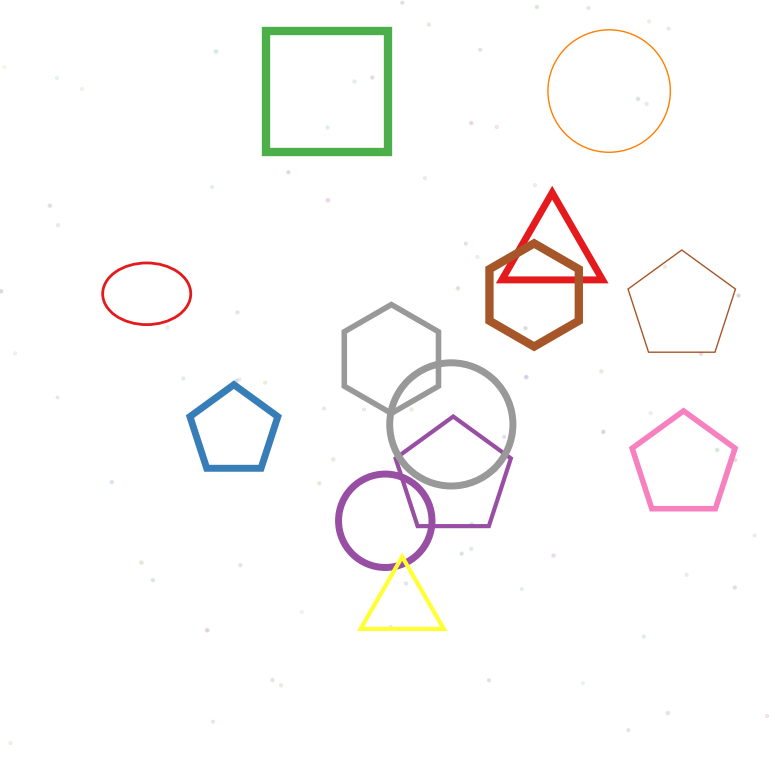[{"shape": "oval", "thickness": 1, "radius": 0.29, "center": [0.191, 0.618]}, {"shape": "triangle", "thickness": 2.5, "radius": 0.38, "center": [0.717, 0.674]}, {"shape": "pentagon", "thickness": 2.5, "radius": 0.3, "center": [0.304, 0.44]}, {"shape": "square", "thickness": 3, "radius": 0.4, "center": [0.425, 0.881]}, {"shape": "pentagon", "thickness": 1.5, "radius": 0.39, "center": [0.589, 0.38]}, {"shape": "circle", "thickness": 2.5, "radius": 0.3, "center": [0.5, 0.324]}, {"shape": "circle", "thickness": 0.5, "radius": 0.4, "center": [0.791, 0.882]}, {"shape": "triangle", "thickness": 1.5, "radius": 0.31, "center": [0.522, 0.214]}, {"shape": "hexagon", "thickness": 3, "radius": 0.33, "center": [0.694, 0.617]}, {"shape": "pentagon", "thickness": 0.5, "radius": 0.37, "center": [0.885, 0.602]}, {"shape": "pentagon", "thickness": 2, "radius": 0.35, "center": [0.888, 0.396]}, {"shape": "hexagon", "thickness": 2, "radius": 0.35, "center": [0.508, 0.534]}, {"shape": "circle", "thickness": 2.5, "radius": 0.4, "center": [0.586, 0.449]}]